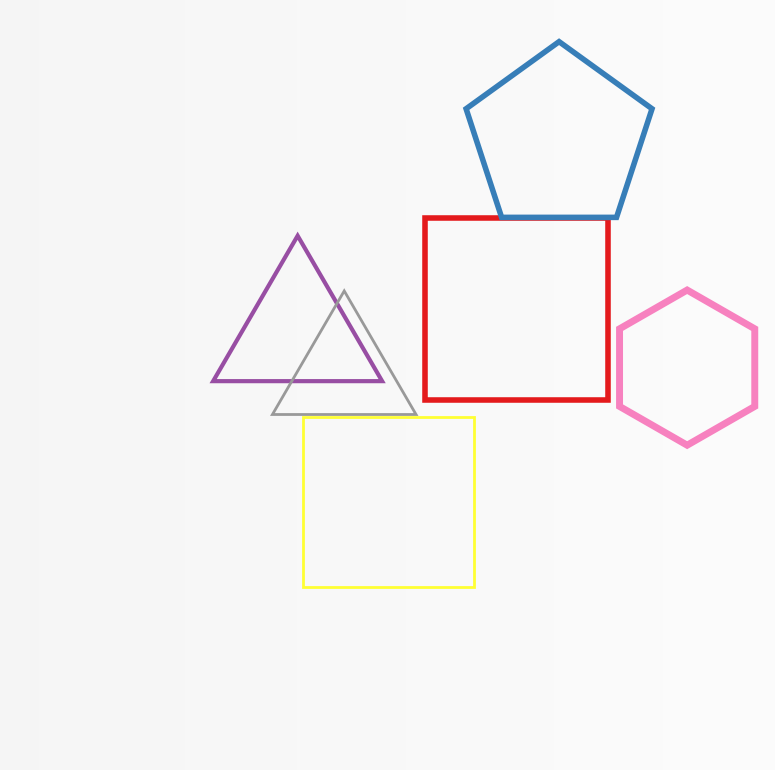[{"shape": "square", "thickness": 2, "radius": 0.59, "center": [0.667, 0.599]}, {"shape": "pentagon", "thickness": 2, "radius": 0.63, "center": [0.721, 0.82]}, {"shape": "triangle", "thickness": 1.5, "radius": 0.63, "center": [0.384, 0.568]}, {"shape": "square", "thickness": 1, "radius": 0.55, "center": [0.501, 0.348]}, {"shape": "hexagon", "thickness": 2.5, "radius": 0.5, "center": [0.887, 0.523]}, {"shape": "triangle", "thickness": 1, "radius": 0.53, "center": [0.444, 0.515]}]